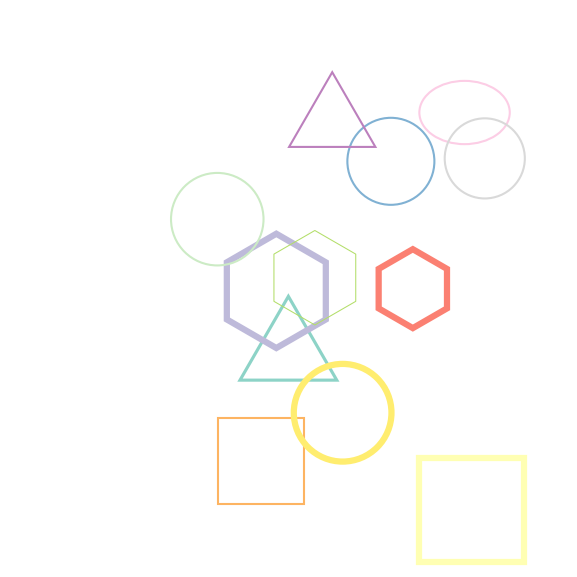[{"shape": "triangle", "thickness": 1.5, "radius": 0.48, "center": [0.499, 0.389]}, {"shape": "square", "thickness": 3, "radius": 0.45, "center": [0.817, 0.116]}, {"shape": "hexagon", "thickness": 3, "radius": 0.49, "center": [0.478, 0.495]}, {"shape": "hexagon", "thickness": 3, "radius": 0.34, "center": [0.715, 0.499]}, {"shape": "circle", "thickness": 1, "radius": 0.38, "center": [0.677, 0.72]}, {"shape": "square", "thickness": 1, "radius": 0.37, "center": [0.453, 0.201]}, {"shape": "hexagon", "thickness": 0.5, "radius": 0.41, "center": [0.545, 0.518]}, {"shape": "oval", "thickness": 1, "radius": 0.39, "center": [0.804, 0.804]}, {"shape": "circle", "thickness": 1, "radius": 0.35, "center": [0.839, 0.725]}, {"shape": "triangle", "thickness": 1, "radius": 0.43, "center": [0.575, 0.788]}, {"shape": "circle", "thickness": 1, "radius": 0.4, "center": [0.376, 0.62]}, {"shape": "circle", "thickness": 3, "radius": 0.42, "center": [0.593, 0.284]}]